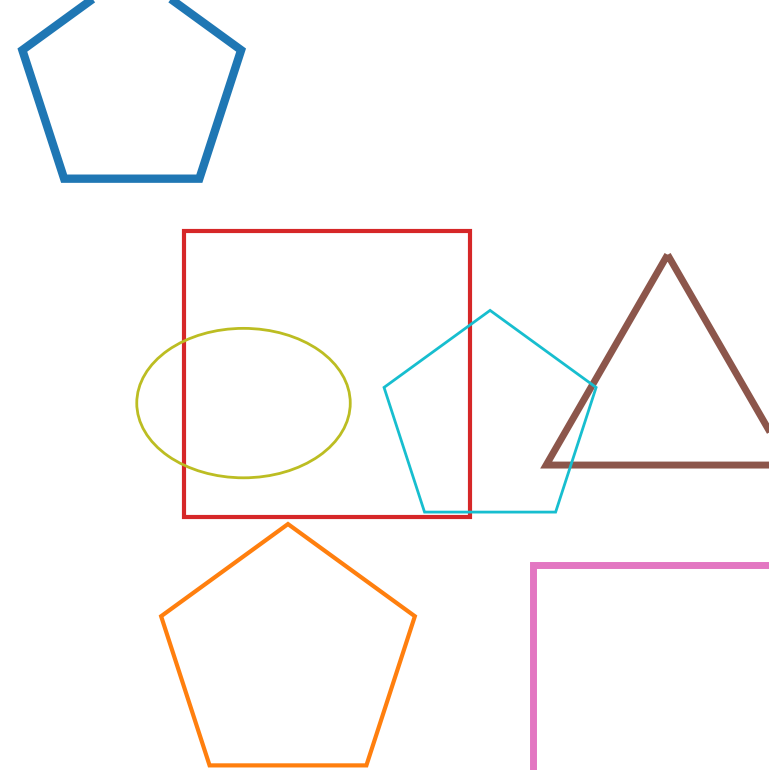[{"shape": "pentagon", "thickness": 3, "radius": 0.75, "center": [0.171, 0.889]}, {"shape": "pentagon", "thickness": 1.5, "radius": 0.87, "center": [0.374, 0.146]}, {"shape": "square", "thickness": 1.5, "radius": 0.93, "center": [0.424, 0.514]}, {"shape": "triangle", "thickness": 2.5, "radius": 0.91, "center": [0.867, 0.487]}, {"shape": "square", "thickness": 2.5, "radius": 0.78, "center": [0.849, 0.11]}, {"shape": "oval", "thickness": 1, "radius": 0.69, "center": [0.316, 0.477]}, {"shape": "pentagon", "thickness": 1, "radius": 0.72, "center": [0.636, 0.452]}]